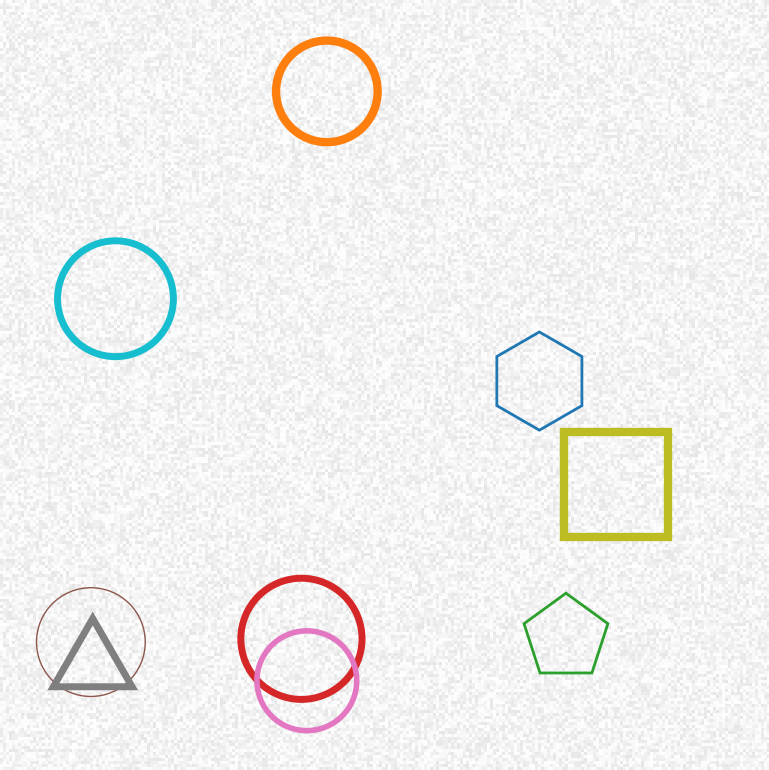[{"shape": "hexagon", "thickness": 1, "radius": 0.32, "center": [0.7, 0.505]}, {"shape": "circle", "thickness": 3, "radius": 0.33, "center": [0.424, 0.881]}, {"shape": "pentagon", "thickness": 1, "radius": 0.29, "center": [0.735, 0.172]}, {"shape": "circle", "thickness": 2.5, "radius": 0.39, "center": [0.391, 0.17]}, {"shape": "circle", "thickness": 0.5, "radius": 0.35, "center": [0.118, 0.166]}, {"shape": "circle", "thickness": 2, "radius": 0.32, "center": [0.398, 0.116]}, {"shape": "triangle", "thickness": 2.5, "radius": 0.3, "center": [0.12, 0.138]}, {"shape": "square", "thickness": 3, "radius": 0.34, "center": [0.8, 0.371]}, {"shape": "circle", "thickness": 2.5, "radius": 0.38, "center": [0.15, 0.612]}]